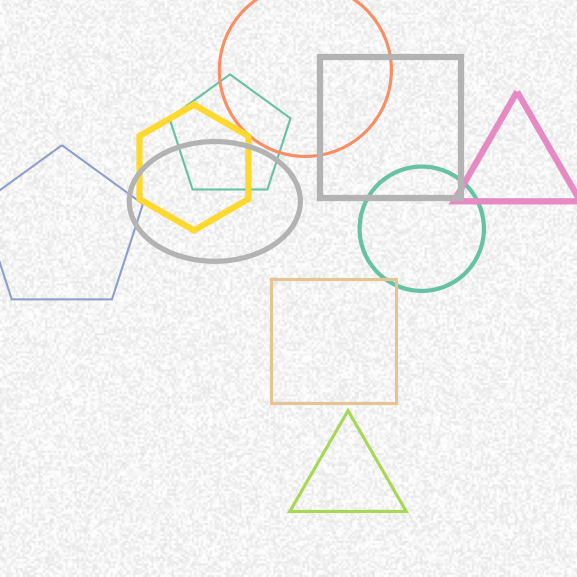[{"shape": "pentagon", "thickness": 1, "radius": 0.55, "center": [0.398, 0.76]}, {"shape": "circle", "thickness": 2, "radius": 0.54, "center": [0.73, 0.603]}, {"shape": "circle", "thickness": 1.5, "radius": 0.75, "center": [0.529, 0.877]}, {"shape": "pentagon", "thickness": 1, "radius": 0.74, "center": [0.107, 0.6]}, {"shape": "triangle", "thickness": 3, "radius": 0.63, "center": [0.895, 0.714]}, {"shape": "triangle", "thickness": 1.5, "radius": 0.58, "center": [0.603, 0.172]}, {"shape": "hexagon", "thickness": 3, "radius": 0.54, "center": [0.336, 0.709]}, {"shape": "square", "thickness": 1.5, "radius": 0.54, "center": [0.577, 0.408]}, {"shape": "square", "thickness": 3, "radius": 0.61, "center": [0.676, 0.778]}, {"shape": "oval", "thickness": 2.5, "radius": 0.74, "center": [0.372, 0.65]}]